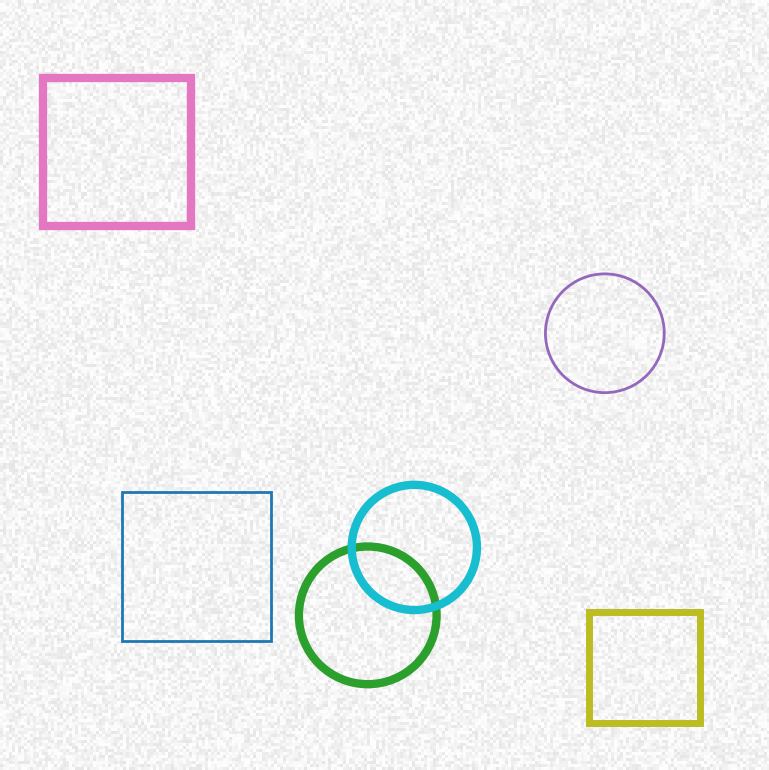[{"shape": "square", "thickness": 1, "radius": 0.48, "center": [0.255, 0.265]}, {"shape": "circle", "thickness": 3, "radius": 0.45, "center": [0.478, 0.201]}, {"shape": "circle", "thickness": 1, "radius": 0.39, "center": [0.786, 0.567]}, {"shape": "square", "thickness": 3, "radius": 0.48, "center": [0.152, 0.803]}, {"shape": "square", "thickness": 2.5, "radius": 0.36, "center": [0.837, 0.133]}, {"shape": "circle", "thickness": 3, "radius": 0.41, "center": [0.538, 0.289]}]